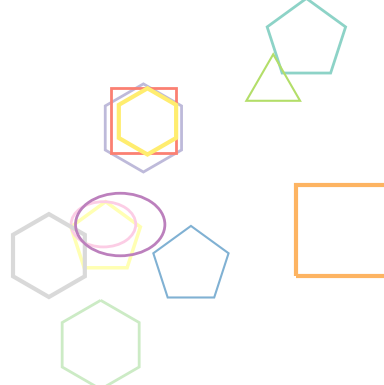[{"shape": "pentagon", "thickness": 2, "radius": 0.54, "center": [0.796, 0.897]}, {"shape": "pentagon", "thickness": 2.5, "radius": 0.47, "center": [0.274, 0.381]}, {"shape": "hexagon", "thickness": 2, "radius": 0.57, "center": [0.372, 0.668]}, {"shape": "square", "thickness": 2, "radius": 0.42, "center": [0.373, 0.687]}, {"shape": "pentagon", "thickness": 1.5, "radius": 0.51, "center": [0.496, 0.31]}, {"shape": "square", "thickness": 3, "radius": 0.59, "center": [0.888, 0.402]}, {"shape": "triangle", "thickness": 1.5, "radius": 0.4, "center": [0.71, 0.778]}, {"shape": "oval", "thickness": 2, "radius": 0.42, "center": [0.269, 0.417]}, {"shape": "hexagon", "thickness": 3, "radius": 0.54, "center": [0.127, 0.336]}, {"shape": "oval", "thickness": 2, "radius": 0.58, "center": [0.312, 0.417]}, {"shape": "hexagon", "thickness": 2, "radius": 0.58, "center": [0.261, 0.104]}, {"shape": "hexagon", "thickness": 3, "radius": 0.43, "center": [0.383, 0.685]}]